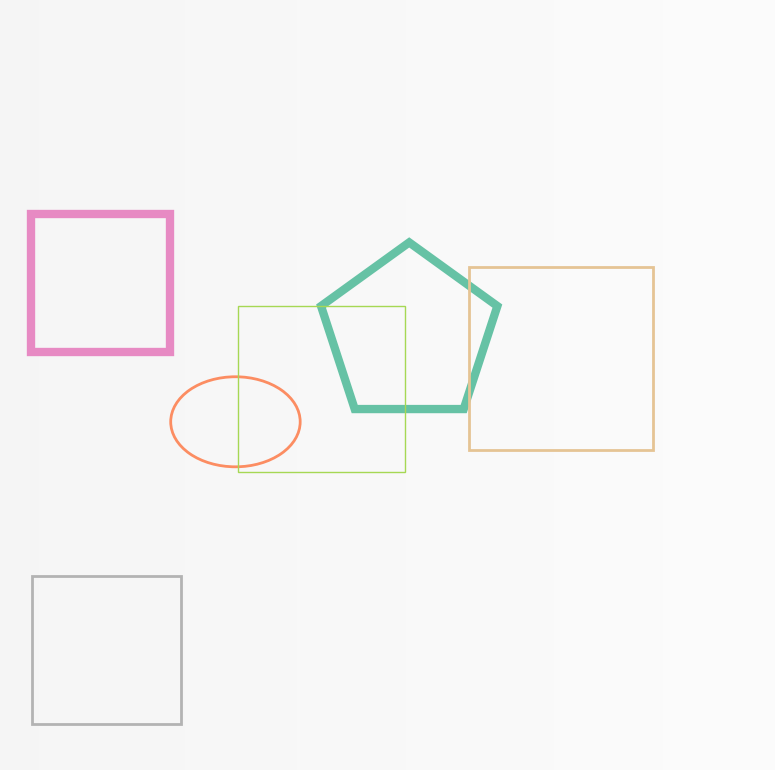[{"shape": "pentagon", "thickness": 3, "radius": 0.6, "center": [0.528, 0.566]}, {"shape": "oval", "thickness": 1, "radius": 0.42, "center": [0.304, 0.452]}, {"shape": "square", "thickness": 3, "radius": 0.45, "center": [0.129, 0.633]}, {"shape": "square", "thickness": 0.5, "radius": 0.54, "center": [0.415, 0.495]}, {"shape": "square", "thickness": 1, "radius": 0.59, "center": [0.724, 0.534]}, {"shape": "square", "thickness": 1, "radius": 0.48, "center": [0.138, 0.156]}]